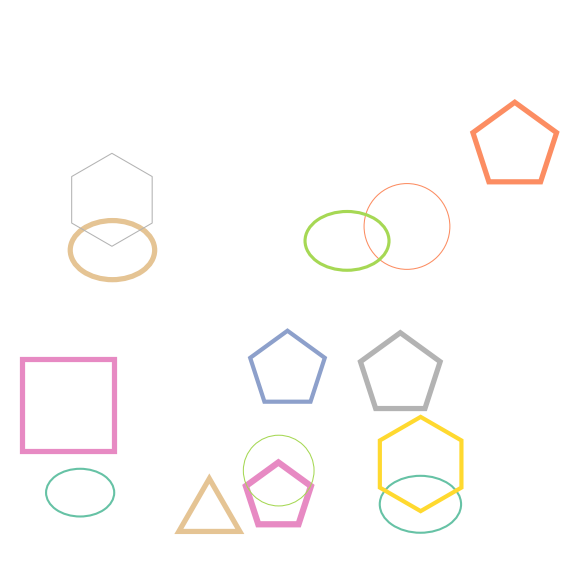[{"shape": "oval", "thickness": 1, "radius": 0.3, "center": [0.139, 0.146]}, {"shape": "oval", "thickness": 1, "radius": 0.35, "center": [0.728, 0.126]}, {"shape": "circle", "thickness": 0.5, "radius": 0.37, "center": [0.705, 0.607]}, {"shape": "pentagon", "thickness": 2.5, "radius": 0.38, "center": [0.891, 0.746]}, {"shape": "pentagon", "thickness": 2, "radius": 0.34, "center": [0.498, 0.358]}, {"shape": "square", "thickness": 2.5, "radius": 0.4, "center": [0.117, 0.298]}, {"shape": "pentagon", "thickness": 3, "radius": 0.3, "center": [0.482, 0.139]}, {"shape": "oval", "thickness": 1.5, "radius": 0.36, "center": [0.601, 0.582]}, {"shape": "circle", "thickness": 0.5, "radius": 0.31, "center": [0.483, 0.184]}, {"shape": "hexagon", "thickness": 2, "radius": 0.41, "center": [0.728, 0.196]}, {"shape": "oval", "thickness": 2.5, "radius": 0.37, "center": [0.195, 0.566]}, {"shape": "triangle", "thickness": 2.5, "radius": 0.3, "center": [0.362, 0.109]}, {"shape": "hexagon", "thickness": 0.5, "radius": 0.4, "center": [0.194, 0.653]}, {"shape": "pentagon", "thickness": 2.5, "radius": 0.36, "center": [0.693, 0.35]}]